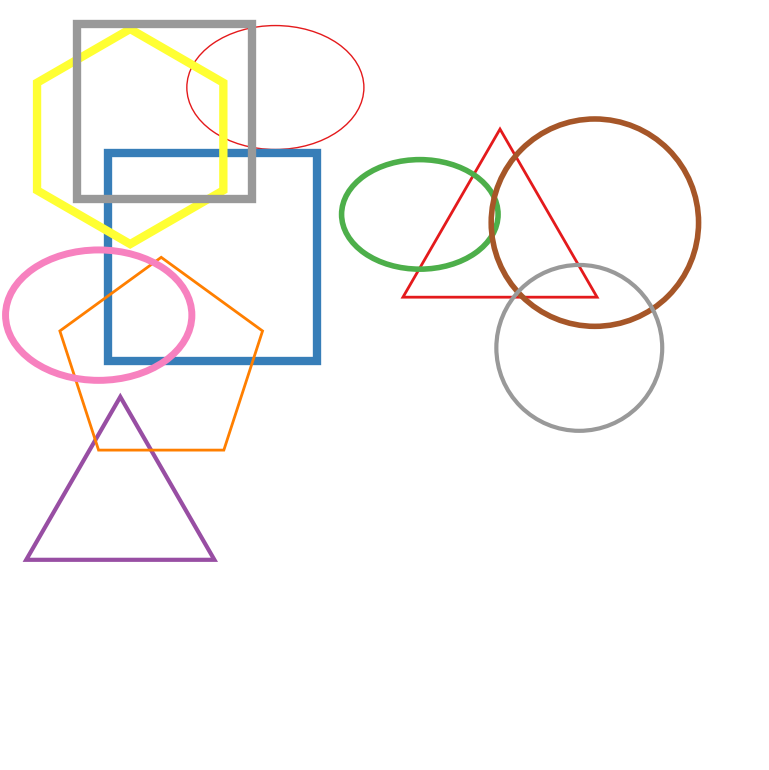[{"shape": "triangle", "thickness": 1, "radius": 0.73, "center": [0.649, 0.687]}, {"shape": "oval", "thickness": 0.5, "radius": 0.57, "center": [0.358, 0.886]}, {"shape": "square", "thickness": 3, "radius": 0.68, "center": [0.276, 0.666]}, {"shape": "oval", "thickness": 2, "radius": 0.51, "center": [0.545, 0.722]}, {"shape": "triangle", "thickness": 1.5, "radius": 0.71, "center": [0.156, 0.344]}, {"shape": "pentagon", "thickness": 1, "radius": 0.69, "center": [0.209, 0.527]}, {"shape": "hexagon", "thickness": 3, "radius": 0.7, "center": [0.169, 0.823]}, {"shape": "circle", "thickness": 2, "radius": 0.67, "center": [0.773, 0.711]}, {"shape": "oval", "thickness": 2.5, "radius": 0.6, "center": [0.128, 0.591]}, {"shape": "square", "thickness": 3, "radius": 0.57, "center": [0.214, 0.856]}, {"shape": "circle", "thickness": 1.5, "radius": 0.54, "center": [0.752, 0.548]}]